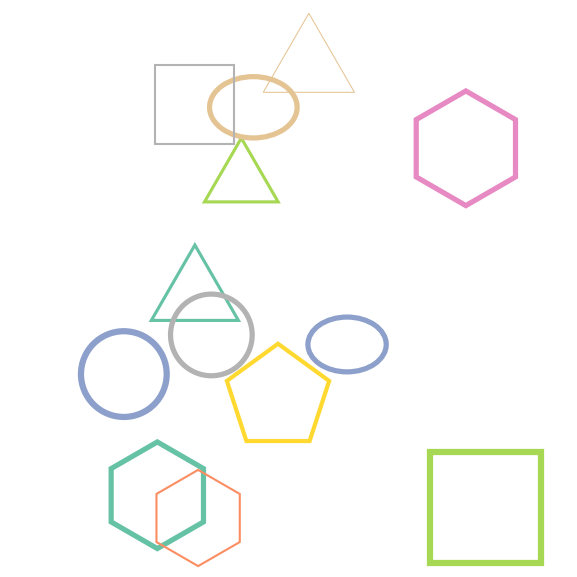[{"shape": "triangle", "thickness": 1.5, "radius": 0.44, "center": [0.337, 0.488]}, {"shape": "hexagon", "thickness": 2.5, "radius": 0.46, "center": [0.272, 0.142]}, {"shape": "hexagon", "thickness": 1, "radius": 0.42, "center": [0.343, 0.102]}, {"shape": "circle", "thickness": 3, "radius": 0.37, "center": [0.214, 0.351]}, {"shape": "oval", "thickness": 2.5, "radius": 0.34, "center": [0.601, 0.403]}, {"shape": "hexagon", "thickness": 2.5, "radius": 0.5, "center": [0.807, 0.742]}, {"shape": "triangle", "thickness": 1.5, "radius": 0.37, "center": [0.418, 0.686]}, {"shape": "square", "thickness": 3, "radius": 0.48, "center": [0.841, 0.12]}, {"shape": "pentagon", "thickness": 2, "radius": 0.47, "center": [0.481, 0.311]}, {"shape": "oval", "thickness": 2.5, "radius": 0.38, "center": [0.439, 0.813]}, {"shape": "triangle", "thickness": 0.5, "radius": 0.46, "center": [0.535, 0.885]}, {"shape": "circle", "thickness": 2.5, "radius": 0.35, "center": [0.366, 0.419]}, {"shape": "square", "thickness": 1, "radius": 0.34, "center": [0.337, 0.819]}]